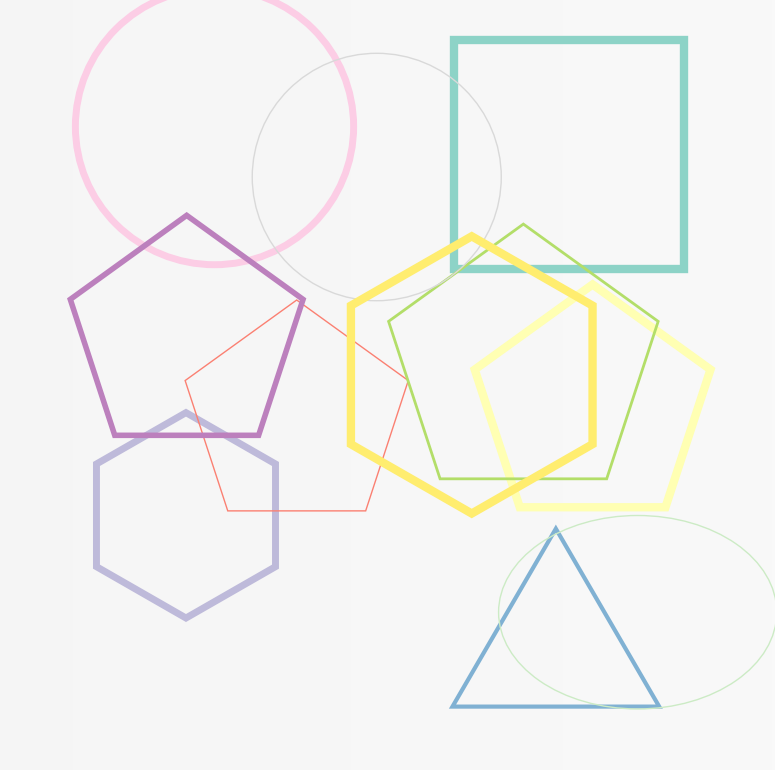[{"shape": "square", "thickness": 3, "radius": 0.74, "center": [0.734, 0.799]}, {"shape": "pentagon", "thickness": 3, "radius": 0.8, "center": [0.765, 0.471]}, {"shape": "hexagon", "thickness": 2.5, "radius": 0.67, "center": [0.24, 0.331]}, {"shape": "pentagon", "thickness": 0.5, "radius": 0.76, "center": [0.383, 0.459]}, {"shape": "triangle", "thickness": 1.5, "radius": 0.77, "center": [0.717, 0.159]}, {"shape": "pentagon", "thickness": 1, "radius": 0.91, "center": [0.675, 0.526]}, {"shape": "circle", "thickness": 2.5, "radius": 0.9, "center": [0.277, 0.836]}, {"shape": "circle", "thickness": 0.5, "radius": 0.8, "center": [0.486, 0.77]}, {"shape": "pentagon", "thickness": 2, "radius": 0.79, "center": [0.241, 0.562]}, {"shape": "oval", "thickness": 0.5, "radius": 0.9, "center": [0.823, 0.205]}, {"shape": "hexagon", "thickness": 3, "radius": 0.9, "center": [0.609, 0.513]}]